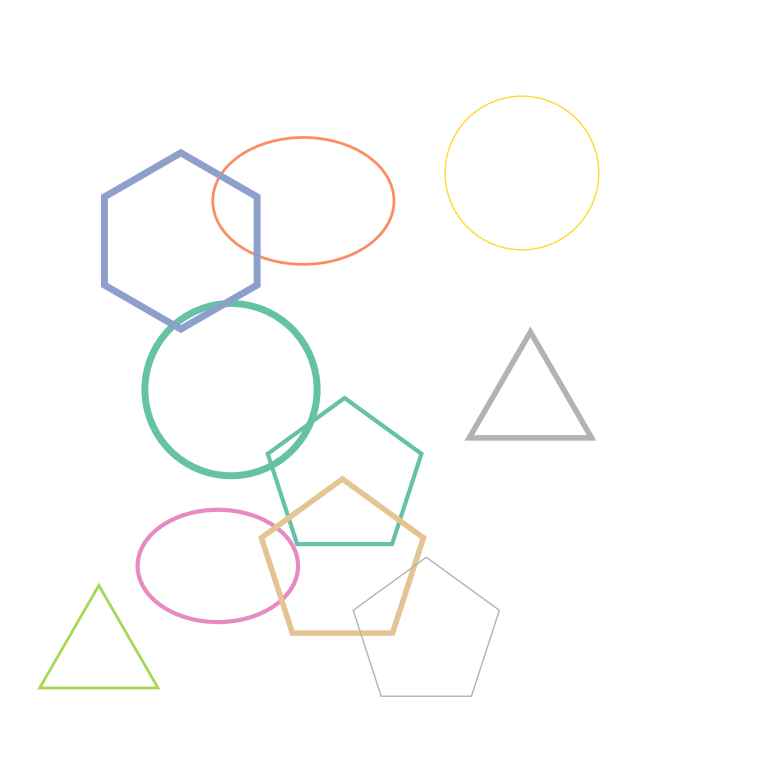[{"shape": "circle", "thickness": 2.5, "radius": 0.56, "center": [0.3, 0.494]}, {"shape": "pentagon", "thickness": 1.5, "radius": 0.52, "center": [0.448, 0.378]}, {"shape": "oval", "thickness": 1, "radius": 0.59, "center": [0.394, 0.739]}, {"shape": "hexagon", "thickness": 2.5, "radius": 0.57, "center": [0.235, 0.687]}, {"shape": "oval", "thickness": 1.5, "radius": 0.52, "center": [0.283, 0.265]}, {"shape": "triangle", "thickness": 1, "radius": 0.44, "center": [0.128, 0.151]}, {"shape": "circle", "thickness": 0.5, "radius": 0.5, "center": [0.678, 0.775]}, {"shape": "pentagon", "thickness": 2, "radius": 0.55, "center": [0.445, 0.267]}, {"shape": "triangle", "thickness": 2, "radius": 0.46, "center": [0.689, 0.477]}, {"shape": "pentagon", "thickness": 0.5, "radius": 0.5, "center": [0.554, 0.177]}]